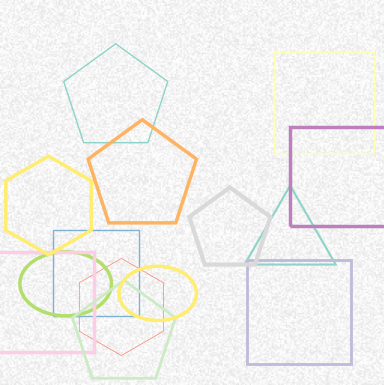[{"shape": "triangle", "thickness": 1.5, "radius": 0.68, "center": [0.754, 0.381]}, {"shape": "pentagon", "thickness": 1, "radius": 0.71, "center": [0.301, 0.744]}, {"shape": "square", "thickness": 1, "radius": 0.65, "center": [0.842, 0.734]}, {"shape": "square", "thickness": 2, "radius": 0.67, "center": [0.777, 0.189]}, {"shape": "hexagon", "thickness": 0.5, "radius": 0.63, "center": [0.315, 0.203]}, {"shape": "square", "thickness": 1, "radius": 0.56, "center": [0.249, 0.291]}, {"shape": "pentagon", "thickness": 2.5, "radius": 0.74, "center": [0.37, 0.541]}, {"shape": "oval", "thickness": 2.5, "radius": 0.59, "center": [0.171, 0.263]}, {"shape": "square", "thickness": 2.5, "radius": 0.65, "center": [0.115, 0.216]}, {"shape": "pentagon", "thickness": 3, "radius": 0.55, "center": [0.597, 0.402]}, {"shape": "square", "thickness": 2.5, "radius": 0.65, "center": [0.883, 0.542]}, {"shape": "pentagon", "thickness": 2, "radius": 0.7, "center": [0.322, 0.131]}, {"shape": "oval", "thickness": 2.5, "radius": 0.5, "center": [0.41, 0.238]}, {"shape": "hexagon", "thickness": 2.5, "radius": 0.64, "center": [0.126, 0.466]}]